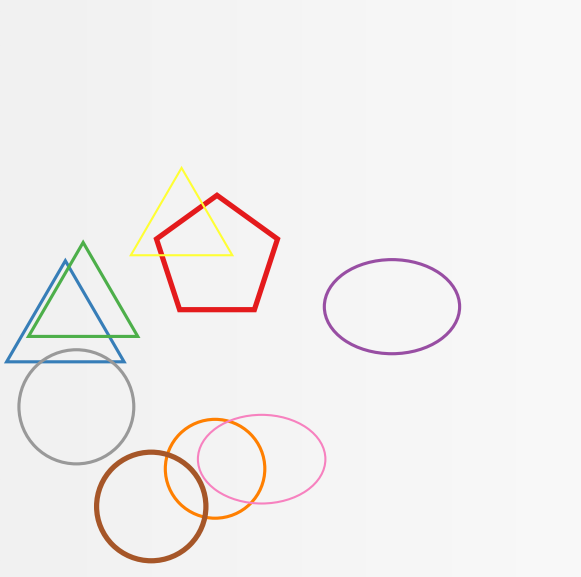[{"shape": "pentagon", "thickness": 2.5, "radius": 0.55, "center": [0.373, 0.551]}, {"shape": "triangle", "thickness": 1.5, "radius": 0.58, "center": [0.112, 0.431]}, {"shape": "triangle", "thickness": 1.5, "radius": 0.54, "center": [0.143, 0.471]}, {"shape": "oval", "thickness": 1.5, "radius": 0.58, "center": [0.674, 0.468]}, {"shape": "circle", "thickness": 1.5, "radius": 0.43, "center": [0.37, 0.187]}, {"shape": "triangle", "thickness": 1, "radius": 0.5, "center": [0.312, 0.608]}, {"shape": "circle", "thickness": 2.5, "radius": 0.47, "center": [0.26, 0.122]}, {"shape": "oval", "thickness": 1, "radius": 0.55, "center": [0.45, 0.204]}, {"shape": "circle", "thickness": 1.5, "radius": 0.49, "center": [0.131, 0.295]}]